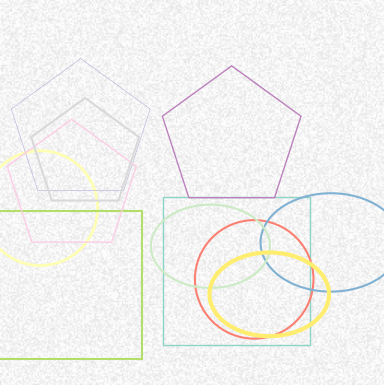[{"shape": "square", "thickness": 1, "radius": 0.96, "center": [0.614, 0.296]}, {"shape": "circle", "thickness": 2, "radius": 0.75, "center": [0.104, 0.459]}, {"shape": "pentagon", "thickness": 0.5, "radius": 0.95, "center": [0.21, 0.658]}, {"shape": "circle", "thickness": 1.5, "radius": 0.77, "center": [0.66, 0.274]}, {"shape": "oval", "thickness": 1.5, "radius": 0.91, "center": [0.859, 0.37]}, {"shape": "square", "thickness": 1.5, "radius": 0.96, "center": [0.177, 0.26]}, {"shape": "pentagon", "thickness": 1, "radius": 0.88, "center": [0.186, 0.514]}, {"shape": "pentagon", "thickness": 1.5, "radius": 0.74, "center": [0.221, 0.598]}, {"shape": "pentagon", "thickness": 1, "radius": 0.95, "center": [0.602, 0.64]}, {"shape": "oval", "thickness": 1.5, "radius": 0.77, "center": [0.547, 0.36]}, {"shape": "oval", "thickness": 3, "radius": 0.78, "center": [0.699, 0.236]}]